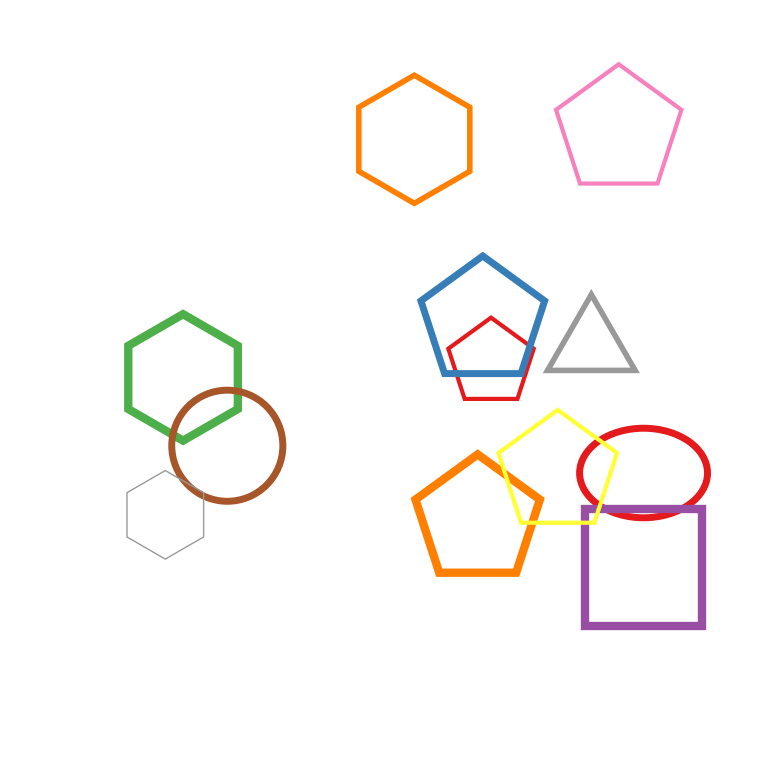[{"shape": "pentagon", "thickness": 1.5, "radius": 0.29, "center": [0.638, 0.529]}, {"shape": "oval", "thickness": 2.5, "radius": 0.42, "center": [0.836, 0.386]}, {"shape": "pentagon", "thickness": 2.5, "radius": 0.42, "center": [0.627, 0.583]}, {"shape": "hexagon", "thickness": 3, "radius": 0.41, "center": [0.238, 0.51]}, {"shape": "square", "thickness": 3, "radius": 0.38, "center": [0.836, 0.263]}, {"shape": "hexagon", "thickness": 2, "radius": 0.42, "center": [0.538, 0.819]}, {"shape": "pentagon", "thickness": 3, "radius": 0.42, "center": [0.62, 0.325]}, {"shape": "pentagon", "thickness": 1.5, "radius": 0.4, "center": [0.724, 0.387]}, {"shape": "circle", "thickness": 2.5, "radius": 0.36, "center": [0.295, 0.421]}, {"shape": "pentagon", "thickness": 1.5, "radius": 0.43, "center": [0.804, 0.831]}, {"shape": "hexagon", "thickness": 0.5, "radius": 0.29, "center": [0.215, 0.331]}, {"shape": "triangle", "thickness": 2, "radius": 0.33, "center": [0.768, 0.552]}]